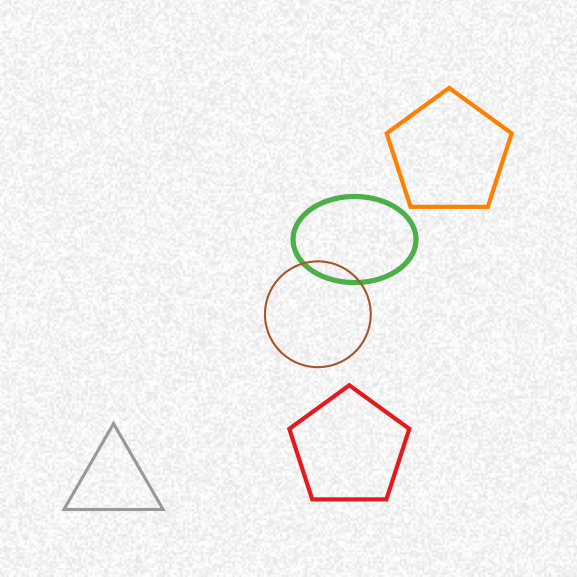[{"shape": "pentagon", "thickness": 2, "radius": 0.55, "center": [0.605, 0.223]}, {"shape": "oval", "thickness": 2.5, "radius": 0.53, "center": [0.614, 0.584]}, {"shape": "pentagon", "thickness": 2, "radius": 0.57, "center": [0.778, 0.733]}, {"shape": "circle", "thickness": 1, "radius": 0.46, "center": [0.55, 0.455]}, {"shape": "triangle", "thickness": 1.5, "radius": 0.5, "center": [0.197, 0.166]}]